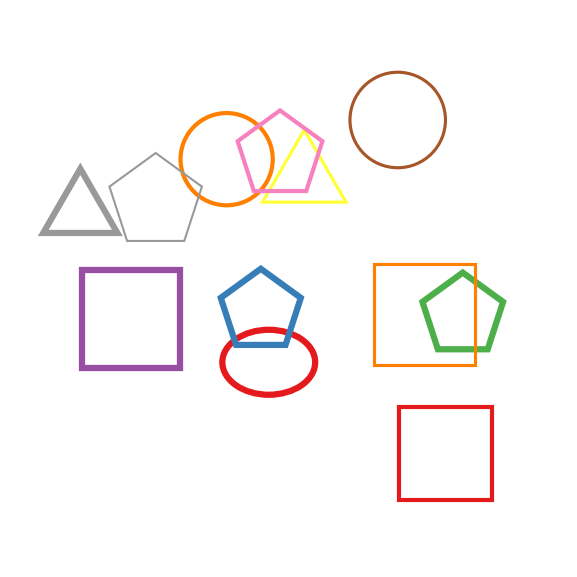[{"shape": "oval", "thickness": 3, "radius": 0.4, "center": [0.465, 0.372]}, {"shape": "square", "thickness": 2, "radius": 0.4, "center": [0.771, 0.213]}, {"shape": "pentagon", "thickness": 3, "radius": 0.36, "center": [0.452, 0.461]}, {"shape": "pentagon", "thickness": 3, "radius": 0.37, "center": [0.801, 0.454]}, {"shape": "square", "thickness": 3, "radius": 0.42, "center": [0.228, 0.447]}, {"shape": "circle", "thickness": 2, "radius": 0.4, "center": [0.392, 0.723]}, {"shape": "square", "thickness": 1.5, "radius": 0.44, "center": [0.736, 0.455]}, {"shape": "triangle", "thickness": 1.5, "radius": 0.42, "center": [0.527, 0.691]}, {"shape": "circle", "thickness": 1.5, "radius": 0.41, "center": [0.689, 0.791]}, {"shape": "pentagon", "thickness": 2, "radius": 0.39, "center": [0.485, 0.731]}, {"shape": "pentagon", "thickness": 1, "radius": 0.42, "center": [0.27, 0.65]}, {"shape": "triangle", "thickness": 3, "radius": 0.37, "center": [0.139, 0.633]}]